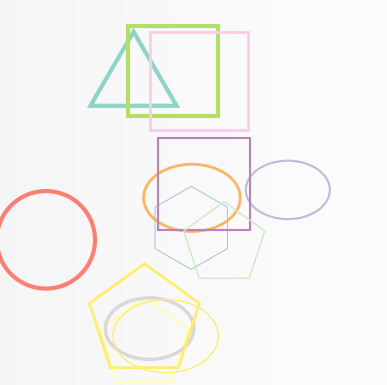[{"shape": "triangle", "thickness": 3, "radius": 0.64, "center": [0.345, 0.789]}, {"shape": "pentagon", "thickness": 1.5, "radius": 0.6, "center": [0.373, 0.106]}, {"shape": "oval", "thickness": 1.5, "radius": 0.54, "center": [0.743, 0.507]}, {"shape": "circle", "thickness": 3, "radius": 0.63, "center": [0.118, 0.377]}, {"shape": "hexagon", "thickness": 0.5, "radius": 0.54, "center": [0.493, 0.408]}, {"shape": "oval", "thickness": 2, "radius": 0.62, "center": [0.495, 0.486]}, {"shape": "square", "thickness": 3, "radius": 0.58, "center": [0.446, 0.815]}, {"shape": "square", "thickness": 2, "radius": 0.63, "center": [0.513, 0.79]}, {"shape": "oval", "thickness": 2.5, "radius": 0.57, "center": [0.386, 0.146]}, {"shape": "square", "thickness": 1.5, "radius": 0.6, "center": [0.527, 0.521]}, {"shape": "pentagon", "thickness": 1, "radius": 0.55, "center": [0.579, 0.366]}, {"shape": "pentagon", "thickness": 2, "radius": 0.75, "center": [0.373, 0.166]}, {"shape": "oval", "thickness": 1, "radius": 0.68, "center": [0.428, 0.127]}]